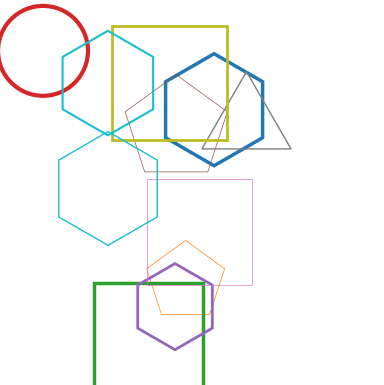[{"shape": "hexagon", "thickness": 2.5, "radius": 0.73, "center": [0.556, 0.715]}, {"shape": "pentagon", "thickness": 0.5, "radius": 0.53, "center": [0.482, 0.269]}, {"shape": "square", "thickness": 2.5, "radius": 0.71, "center": [0.386, 0.125]}, {"shape": "circle", "thickness": 3, "radius": 0.58, "center": [0.112, 0.868]}, {"shape": "hexagon", "thickness": 2, "radius": 0.56, "center": [0.455, 0.204]}, {"shape": "pentagon", "thickness": 0.5, "radius": 0.7, "center": [0.458, 0.666]}, {"shape": "square", "thickness": 0.5, "radius": 0.69, "center": [0.519, 0.397]}, {"shape": "triangle", "thickness": 1, "radius": 0.67, "center": [0.64, 0.68]}, {"shape": "square", "thickness": 2, "radius": 0.74, "center": [0.44, 0.784]}, {"shape": "hexagon", "thickness": 1, "radius": 0.74, "center": [0.281, 0.51]}, {"shape": "hexagon", "thickness": 1.5, "radius": 0.68, "center": [0.28, 0.784]}]